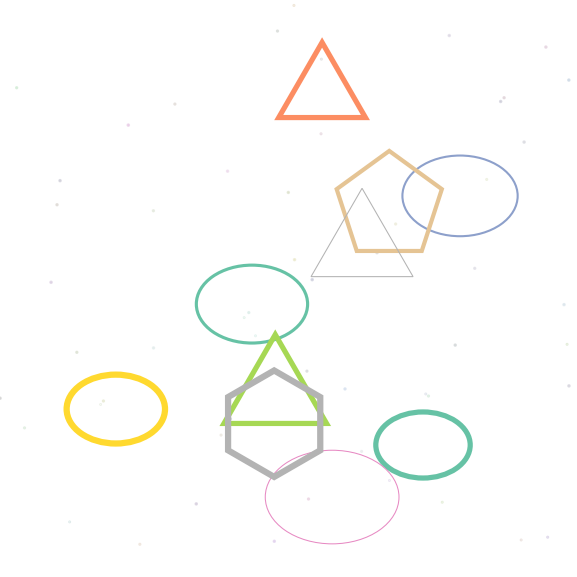[{"shape": "oval", "thickness": 1.5, "radius": 0.48, "center": [0.436, 0.473]}, {"shape": "oval", "thickness": 2.5, "radius": 0.41, "center": [0.732, 0.229]}, {"shape": "triangle", "thickness": 2.5, "radius": 0.43, "center": [0.558, 0.839]}, {"shape": "oval", "thickness": 1, "radius": 0.5, "center": [0.797, 0.66]}, {"shape": "oval", "thickness": 0.5, "radius": 0.58, "center": [0.575, 0.138]}, {"shape": "triangle", "thickness": 2.5, "radius": 0.51, "center": [0.477, 0.317]}, {"shape": "oval", "thickness": 3, "radius": 0.43, "center": [0.201, 0.291]}, {"shape": "pentagon", "thickness": 2, "radius": 0.48, "center": [0.674, 0.642]}, {"shape": "triangle", "thickness": 0.5, "radius": 0.51, "center": [0.627, 0.571]}, {"shape": "hexagon", "thickness": 3, "radius": 0.46, "center": [0.475, 0.265]}]